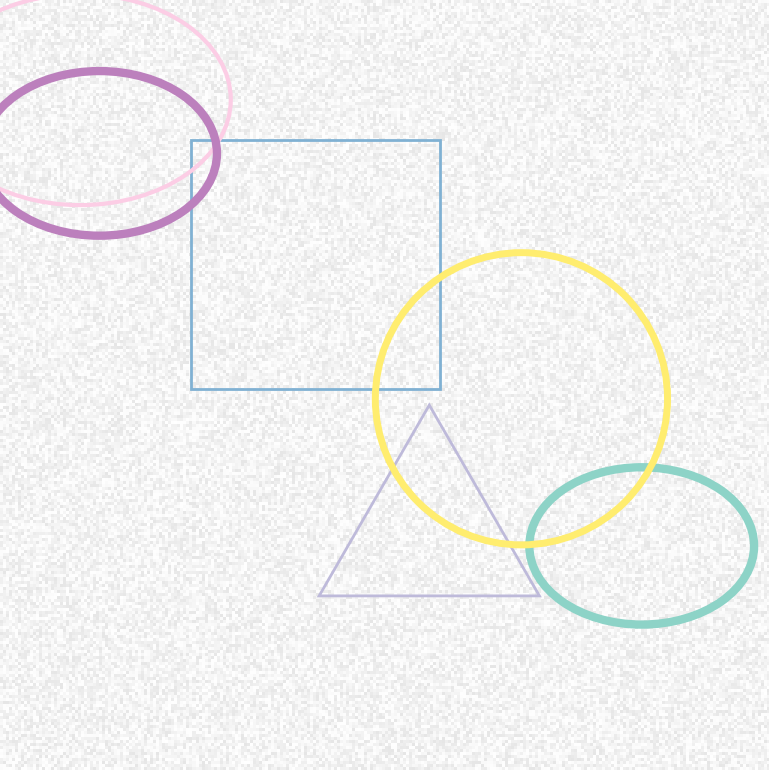[{"shape": "oval", "thickness": 3, "radius": 0.73, "center": [0.833, 0.291]}, {"shape": "triangle", "thickness": 1, "radius": 0.83, "center": [0.558, 0.309]}, {"shape": "square", "thickness": 1, "radius": 0.81, "center": [0.41, 0.657]}, {"shape": "oval", "thickness": 1.5, "radius": 0.98, "center": [0.104, 0.871]}, {"shape": "oval", "thickness": 3, "radius": 0.76, "center": [0.129, 0.801]}, {"shape": "circle", "thickness": 2.5, "radius": 0.95, "center": [0.677, 0.482]}]